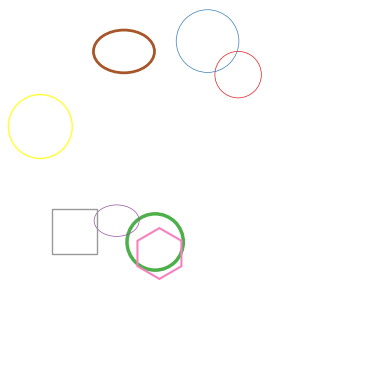[{"shape": "circle", "thickness": 0.5, "radius": 0.3, "center": [0.619, 0.806]}, {"shape": "circle", "thickness": 0.5, "radius": 0.41, "center": [0.539, 0.893]}, {"shape": "circle", "thickness": 2.5, "radius": 0.37, "center": [0.403, 0.371]}, {"shape": "oval", "thickness": 0.5, "radius": 0.29, "center": [0.303, 0.427]}, {"shape": "circle", "thickness": 1, "radius": 0.41, "center": [0.105, 0.671]}, {"shape": "oval", "thickness": 2, "radius": 0.4, "center": [0.322, 0.866]}, {"shape": "hexagon", "thickness": 1.5, "radius": 0.33, "center": [0.414, 0.342]}, {"shape": "square", "thickness": 1, "radius": 0.29, "center": [0.194, 0.399]}]